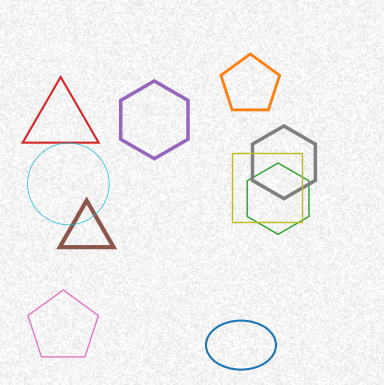[{"shape": "oval", "thickness": 1.5, "radius": 0.45, "center": [0.626, 0.104]}, {"shape": "pentagon", "thickness": 2, "radius": 0.4, "center": [0.65, 0.779]}, {"shape": "hexagon", "thickness": 1, "radius": 0.46, "center": [0.722, 0.484]}, {"shape": "triangle", "thickness": 1.5, "radius": 0.57, "center": [0.158, 0.686]}, {"shape": "hexagon", "thickness": 2.5, "radius": 0.5, "center": [0.401, 0.689]}, {"shape": "triangle", "thickness": 3, "radius": 0.4, "center": [0.225, 0.398]}, {"shape": "pentagon", "thickness": 1, "radius": 0.48, "center": [0.164, 0.151]}, {"shape": "hexagon", "thickness": 2.5, "radius": 0.47, "center": [0.737, 0.578]}, {"shape": "square", "thickness": 1, "radius": 0.45, "center": [0.693, 0.513]}, {"shape": "circle", "thickness": 0.5, "radius": 0.53, "center": [0.177, 0.522]}]